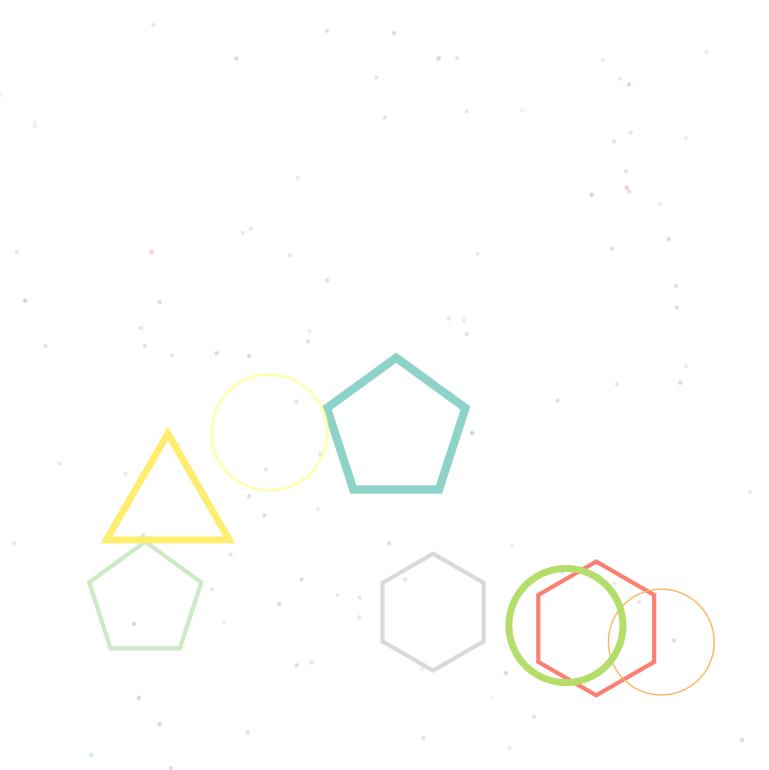[{"shape": "pentagon", "thickness": 3, "radius": 0.47, "center": [0.514, 0.441]}, {"shape": "circle", "thickness": 1, "radius": 0.38, "center": [0.35, 0.438]}, {"shape": "hexagon", "thickness": 1.5, "radius": 0.43, "center": [0.774, 0.184]}, {"shape": "circle", "thickness": 0.5, "radius": 0.34, "center": [0.859, 0.166]}, {"shape": "circle", "thickness": 2.5, "radius": 0.37, "center": [0.735, 0.188]}, {"shape": "hexagon", "thickness": 1.5, "radius": 0.38, "center": [0.562, 0.205]}, {"shape": "pentagon", "thickness": 1.5, "radius": 0.38, "center": [0.189, 0.22]}, {"shape": "triangle", "thickness": 2.5, "radius": 0.46, "center": [0.218, 0.345]}]